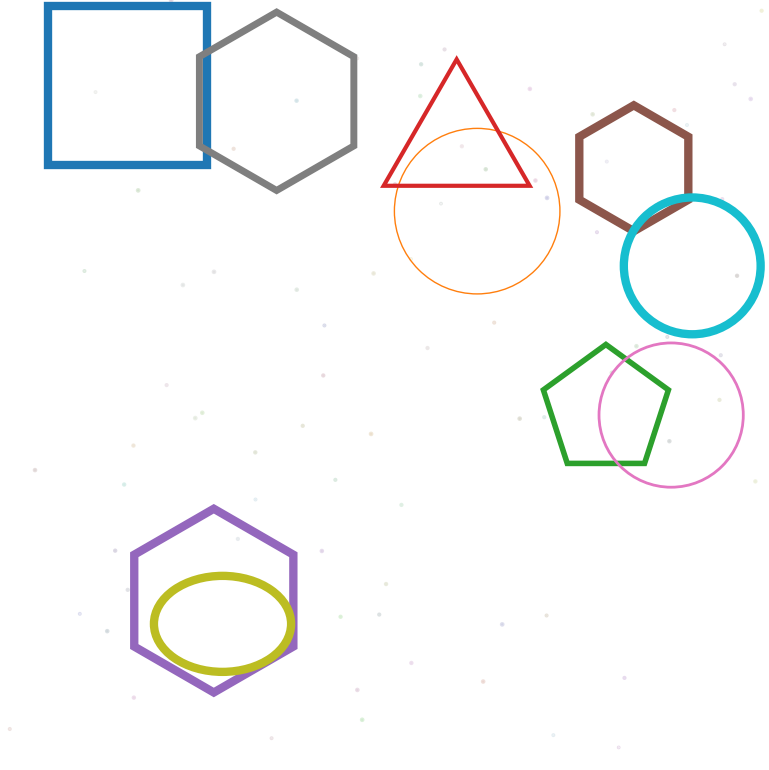[{"shape": "square", "thickness": 3, "radius": 0.51, "center": [0.166, 0.889]}, {"shape": "circle", "thickness": 0.5, "radius": 0.54, "center": [0.62, 0.726]}, {"shape": "pentagon", "thickness": 2, "radius": 0.43, "center": [0.787, 0.467]}, {"shape": "triangle", "thickness": 1.5, "radius": 0.55, "center": [0.593, 0.813]}, {"shape": "hexagon", "thickness": 3, "radius": 0.6, "center": [0.278, 0.22]}, {"shape": "hexagon", "thickness": 3, "radius": 0.41, "center": [0.823, 0.781]}, {"shape": "circle", "thickness": 1, "radius": 0.47, "center": [0.872, 0.461]}, {"shape": "hexagon", "thickness": 2.5, "radius": 0.58, "center": [0.359, 0.868]}, {"shape": "oval", "thickness": 3, "radius": 0.45, "center": [0.289, 0.19]}, {"shape": "circle", "thickness": 3, "radius": 0.44, "center": [0.899, 0.655]}]